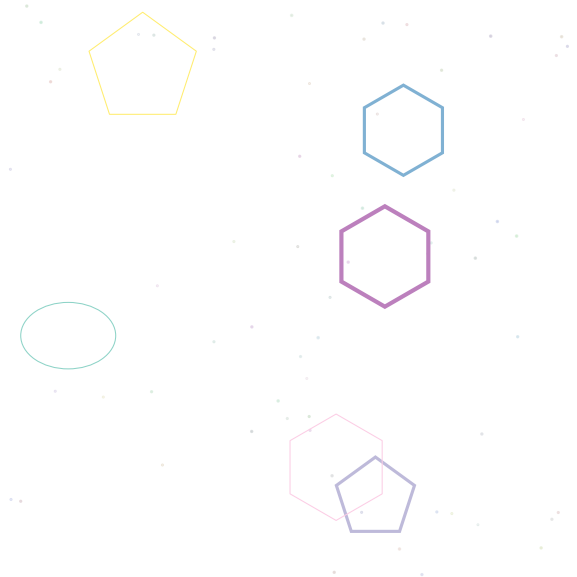[{"shape": "oval", "thickness": 0.5, "radius": 0.41, "center": [0.118, 0.418]}, {"shape": "pentagon", "thickness": 1.5, "radius": 0.36, "center": [0.65, 0.137]}, {"shape": "hexagon", "thickness": 1.5, "radius": 0.39, "center": [0.699, 0.774]}, {"shape": "hexagon", "thickness": 0.5, "radius": 0.46, "center": [0.582, 0.19]}, {"shape": "hexagon", "thickness": 2, "radius": 0.43, "center": [0.666, 0.555]}, {"shape": "pentagon", "thickness": 0.5, "radius": 0.49, "center": [0.247, 0.88]}]